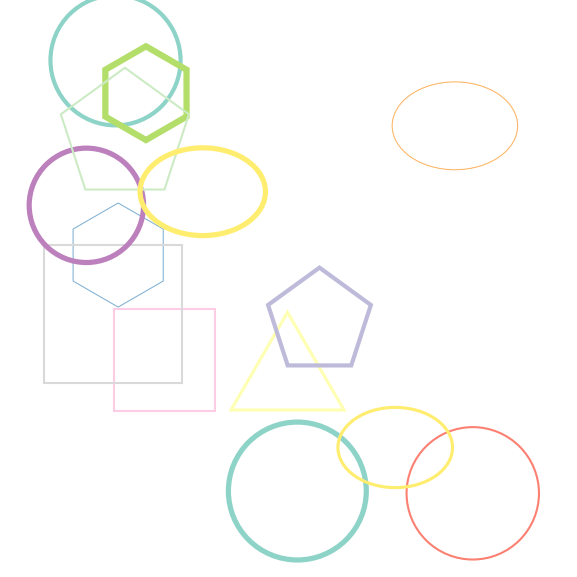[{"shape": "circle", "thickness": 2, "radius": 0.56, "center": [0.2, 0.895]}, {"shape": "circle", "thickness": 2.5, "radius": 0.6, "center": [0.515, 0.149]}, {"shape": "triangle", "thickness": 1.5, "radius": 0.56, "center": [0.498, 0.346]}, {"shape": "pentagon", "thickness": 2, "radius": 0.47, "center": [0.553, 0.442]}, {"shape": "circle", "thickness": 1, "radius": 0.57, "center": [0.819, 0.145]}, {"shape": "hexagon", "thickness": 0.5, "radius": 0.45, "center": [0.205, 0.558]}, {"shape": "oval", "thickness": 0.5, "radius": 0.54, "center": [0.788, 0.781]}, {"shape": "hexagon", "thickness": 3, "radius": 0.41, "center": [0.253, 0.838]}, {"shape": "square", "thickness": 1, "radius": 0.44, "center": [0.285, 0.376]}, {"shape": "square", "thickness": 1, "radius": 0.6, "center": [0.196, 0.455]}, {"shape": "circle", "thickness": 2.5, "radius": 0.5, "center": [0.15, 0.644]}, {"shape": "pentagon", "thickness": 1, "radius": 0.58, "center": [0.216, 0.765]}, {"shape": "oval", "thickness": 2.5, "radius": 0.54, "center": [0.351, 0.667]}, {"shape": "oval", "thickness": 1.5, "radius": 0.5, "center": [0.684, 0.224]}]